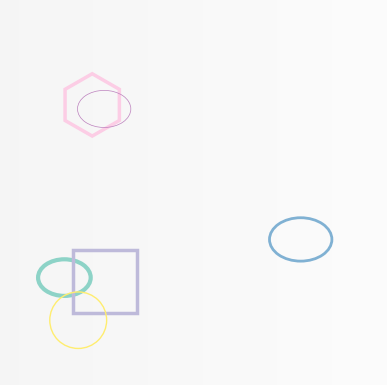[{"shape": "oval", "thickness": 3, "radius": 0.34, "center": [0.166, 0.279]}, {"shape": "square", "thickness": 2.5, "radius": 0.41, "center": [0.271, 0.269]}, {"shape": "oval", "thickness": 2, "radius": 0.4, "center": [0.776, 0.378]}, {"shape": "hexagon", "thickness": 2.5, "radius": 0.4, "center": [0.238, 0.728]}, {"shape": "oval", "thickness": 0.5, "radius": 0.34, "center": [0.269, 0.717]}, {"shape": "circle", "thickness": 1, "radius": 0.37, "center": [0.202, 0.168]}]